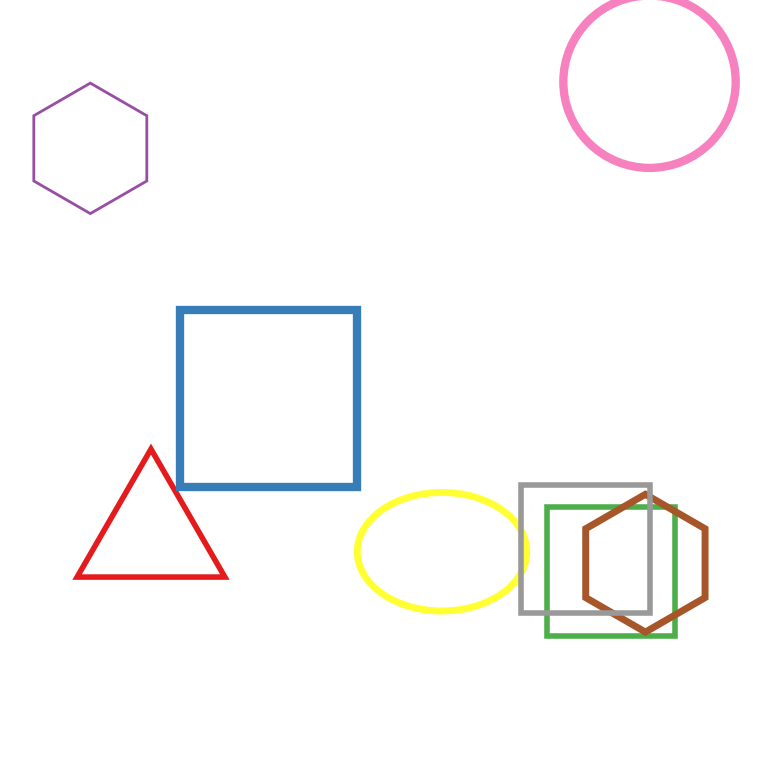[{"shape": "triangle", "thickness": 2, "radius": 0.55, "center": [0.196, 0.306]}, {"shape": "square", "thickness": 3, "radius": 0.57, "center": [0.349, 0.483]}, {"shape": "square", "thickness": 2, "radius": 0.42, "center": [0.793, 0.258]}, {"shape": "hexagon", "thickness": 1, "radius": 0.42, "center": [0.117, 0.807]}, {"shape": "oval", "thickness": 2.5, "radius": 0.55, "center": [0.574, 0.283]}, {"shape": "hexagon", "thickness": 2.5, "radius": 0.45, "center": [0.838, 0.269]}, {"shape": "circle", "thickness": 3, "radius": 0.56, "center": [0.844, 0.894]}, {"shape": "square", "thickness": 2, "radius": 0.42, "center": [0.761, 0.287]}]